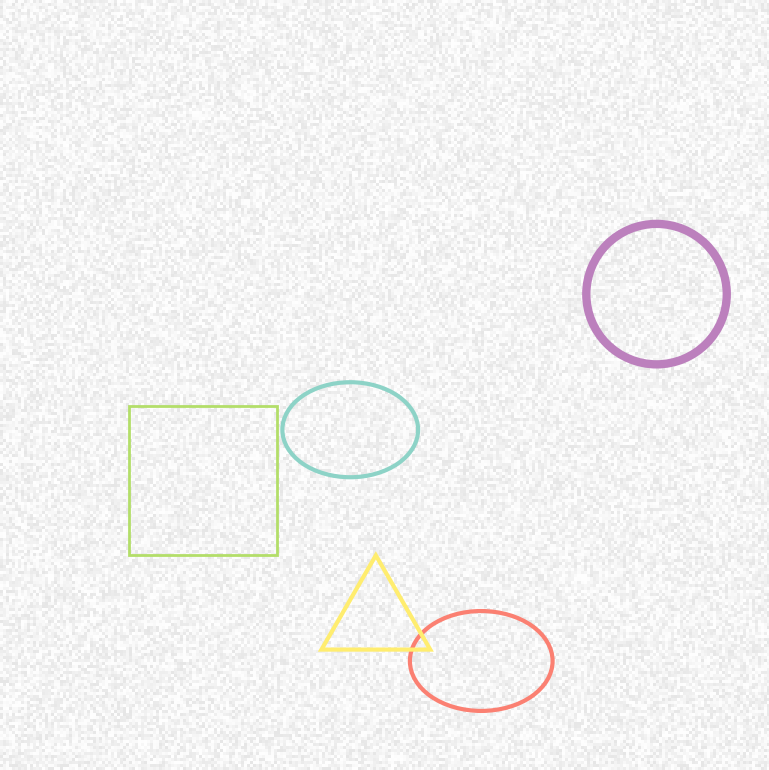[{"shape": "oval", "thickness": 1.5, "radius": 0.44, "center": [0.455, 0.442]}, {"shape": "oval", "thickness": 1.5, "radius": 0.46, "center": [0.625, 0.142]}, {"shape": "square", "thickness": 1, "radius": 0.48, "center": [0.263, 0.376]}, {"shape": "circle", "thickness": 3, "radius": 0.46, "center": [0.853, 0.618]}, {"shape": "triangle", "thickness": 1.5, "radius": 0.41, "center": [0.488, 0.197]}]